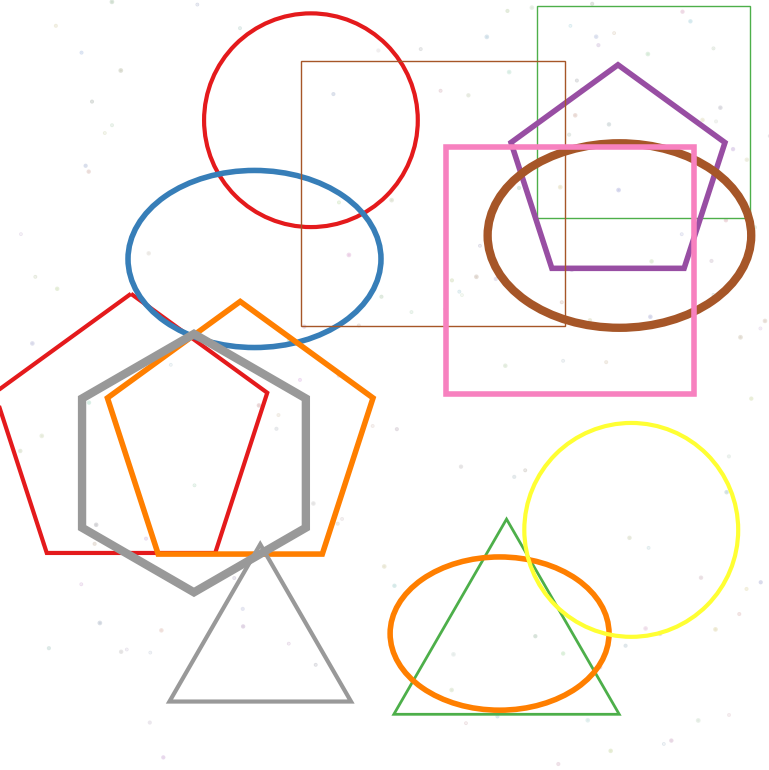[{"shape": "circle", "thickness": 1.5, "radius": 0.69, "center": [0.404, 0.844]}, {"shape": "pentagon", "thickness": 1.5, "radius": 0.93, "center": [0.17, 0.432]}, {"shape": "oval", "thickness": 2, "radius": 0.82, "center": [0.331, 0.664]}, {"shape": "square", "thickness": 0.5, "radius": 0.69, "center": [0.836, 0.854]}, {"shape": "triangle", "thickness": 1, "radius": 0.84, "center": [0.658, 0.157]}, {"shape": "pentagon", "thickness": 2, "radius": 0.73, "center": [0.803, 0.77]}, {"shape": "oval", "thickness": 2, "radius": 0.71, "center": [0.649, 0.177]}, {"shape": "pentagon", "thickness": 2, "radius": 0.91, "center": [0.312, 0.427]}, {"shape": "circle", "thickness": 1.5, "radius": 0.69, "center": [0.82, 0.312]}, {"shape": "oval", "thickness": 3, "radius": 0.86, "center": [0.804, 0.694]}, {"shape": "square", "thickness": 0.5, "radius": 0.86, "center": [0.562, 0.749]}, {"shape": "square", "thickness": 2, "radius": 0.8, "center": [0.74, 0.649]}, {"shape": "triangle", "thickness": 1.5, "radius": 0.68, "center": [0.338, 0.157]}, {"shape": "hexagon", "thickness": 3, "radius": 0.84, "center": [0.252, 0.399]}]